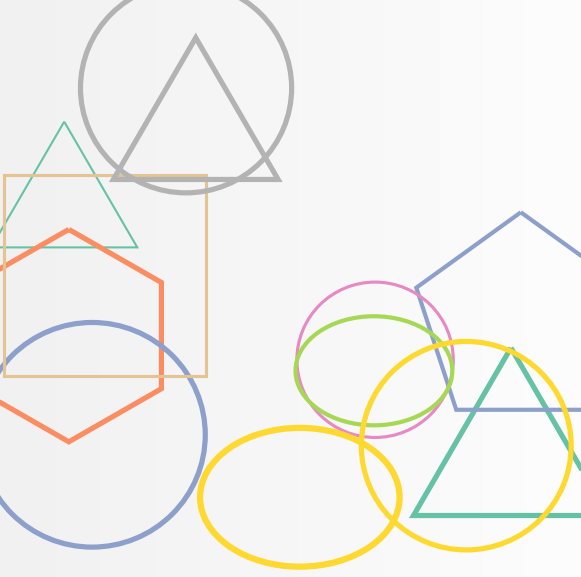[{"shape": "triangle", "thickness": 2.5, "radius": 0.97, "center": [0.879, 0.203]}, {"shape": "triangle", "thickness": 1, "radius": 0.73, "center": [0.11, 0.643]}, {"shape": "hexagon", "thickness": 2.5, "radius": 0.92, "center": [0.118, 0.418]}, {"shape": "circle", "thickness": 2.5, "radius": 0.97, "center": [0.159, 0.246]}, {"shape": "pentagon", "thickness": 2, "radius": 0.95, "center": [0.896, 0.443]}, {"shape": "circle", "thickness": 1.5, "radius": 0.67, "center": [0.645, 0.376]}, {"shape": "oval", "thickness": 2, "radius": 0.67, "center": [0.643, 0.357]}, {"shape": "circle", "thickness": 2.5, "radius": 0.9, "center": [0.802, 0.227]}, {"shape": "oval", "thickness": 3, "radius": 0.86, "center": [0.516, 0.138]}, {"shape": "square", "thickness": 1.5, "radius": 0.87, "center": [0.18, 0.523]}, {"shape": "circle", "thickness": 2.5, "radius": 0.91, "center": [0.32, 0.847]}, {"shape": "triangle", "thickness": 2.5, "radius": 0.82, "center": [0.337, 0.77]}]